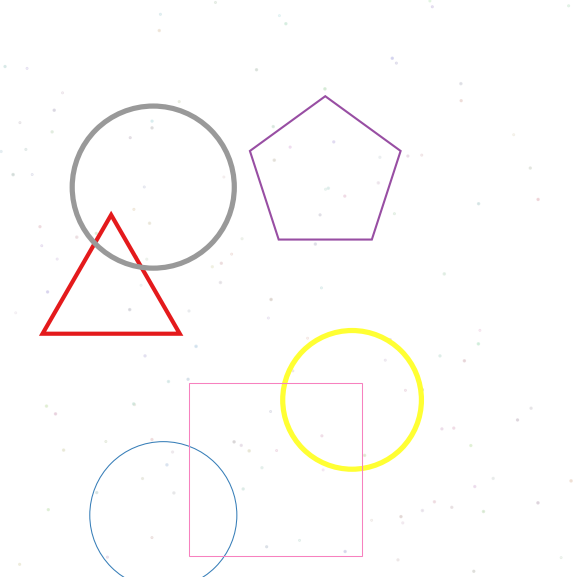[{"shape": "triangle", "thickness": 2, "radius": 0.69, "center": [0.192, 0.49]}, {"shape": "circle", "thickness": 0.5, "radius": 0.64, "center": [0.283, 0.107]}, {"shape": "pentagon", "thickness": 1, "radius": 0.69, "center": [0.563, 0.695]}, {"shape": "circle", "thickness": 2.5, "radius": 0.6, "center": [0.61, 0.307]}, {"shape": "square", "thickness": 0.5, "radius": 0.75, "center": [0.477, 0.186]}, {"shape": "circle", "thickness": 2.5, "radius": 0.7, "center": [0.265, 0.675]}]